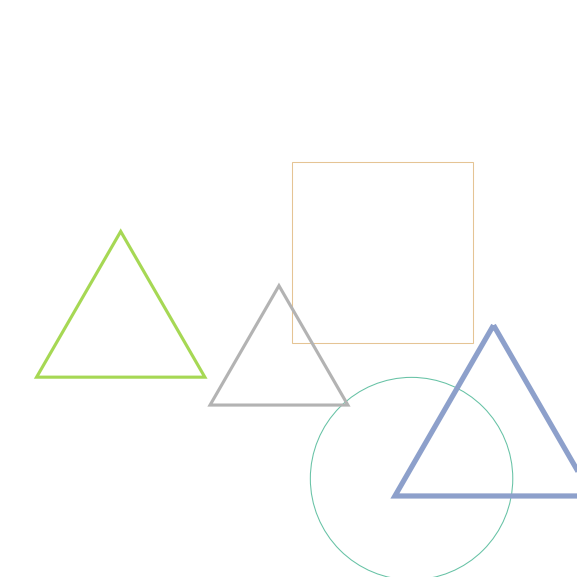[{"shape": "circle", "thickness": 0.5, "radius": 0.88, "center": [0.713, 0.17]}, {"shape": "triangle", "thickness": 2.5, "radius": 0.99, "center": [0.855, 0.239]}, {"shape": "triangle", "thickness": 1.5, "radius": 0.84, "center": [0.209, 0.43]}, {"shape": "square", "thickness": 0.5, "radius": 0.78, "center": [0.663, 0.562]}, {"shape": "triangle", "thickness": 1.5, "radius": 0.69, "center": [0.483, 0.367]}]